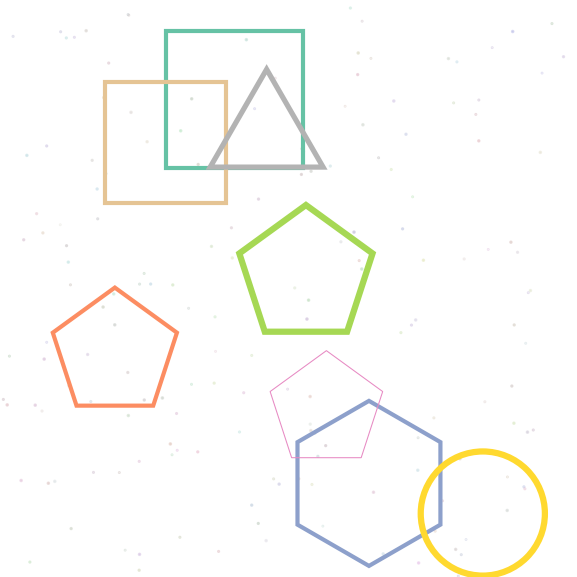[{"shape": "square", "thickness": 2, "radius": 0.59, "center": [0.406, 0.827]}, {"shape": "pentagon", "thickness": 2, "radius": 0.57, "center": [0.199, 0.388]}, {"shape": "hexagon", "thickness": 2, "radius": 0.71, "center": [0.639, 0.162]}, {"shape": "pentagon", "thickness": 0.5, "radius": 0.51, "center": [0.565, 0.289]}, {"shape": "pentagon", "thickness": 3, "radius": 0.61, "center": [0.53, 0.523]}, {"shape": "circle", "thickness": 3, "radius": 0.54, "center": [0.836, 0.11]}, {"shape": "square", "thickness": 2, "radius": 0.53, "center": [0.286, 0.752]}, {"shape": "triangle", "thickness": 2.5, "radius": 0.56, "center": [0.462, 0.766]}]